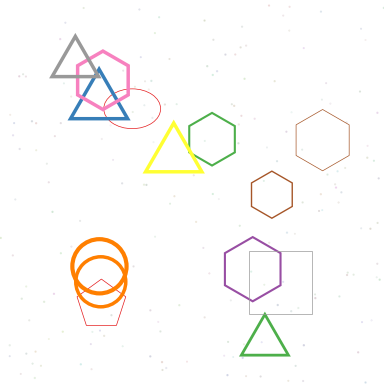[{"shape": "pentagon", "thickness": 0.5, "radius": 0.33, "center": [0.263, 0.209]}, {"shape": "oval", "thickness": 0.5, "radius": 0.37, "center": [0.343, 0.718]}, {"shape": "triangle", "thickness": 2.5, "radius": 0.43, "center": [0.257, 0.735]}, {"shape": "triangle", "thickness": 2, "radius": 0.35, "center": [0.688, 0.113]}, {"shape": "hexagon", "thickness": 1.5, "radius": 0.34, "center": [0.551, 0.638]}, {"shape": "hexagon", "thickness": 1.5, "radius": 0.42, "center": [0.656, 0.301]}, {"shape": "circle", "thickness": 3, "radius": 0.35, "center": [0.258, 0.308]}, {"shape": "circle", "thickness": 2.5, "radius": 0.32, "center": [0.262, 0.268]}, {"shape": "triangle", "thickness": 2.5, "radius": 0.42, "center": [0.451, 0.596]}, {"shape": "hexagon", "thickness": 1, "radius": 0.31, "center": [0.706, 0.494]}, {"shape": "hexagon", "thickness": 0.5, "radius": 0.4, "center": [0.838, 0.636]}, {"shape": "hexagon", "thickness": 2.5, "radius": 0.38, "center": [0.267, 0.791]}, {"shape": "triangle", "thickness": 2.5, "radius": 0.35, "center": [0.196, 0.836]}, {"shape": "square", "thickness": 0.5, "radius": 0.41, "center": [0.728, 0.266]}]